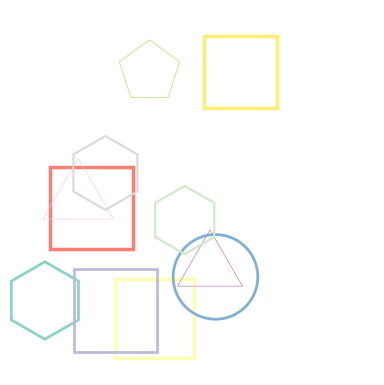[{"shape": "hexagon", "thickness": 2, "radius": 0.5, "center": [0.117, 0.219]}, {"shape": "square", "thickness": 2.5, "radius": 0.52, "center": [0.401, 0.173]}, {"shape": "square", "thickness": 2, "radius": 0.54, "center": [0.299, 0.194]}, {"shape": "square", "thickness": 2.5, "radius": 0.54, "center": [0.238, 0.46]}, {"shape": "circle", "thickness": 2, "radius": 0.55, "center": [0.56, 0.281]}, {"shape": "pentagon", "thickness": 0.5, "radius": 0.41, "center": [0.388, 0.814]}, {"shape": "triangle", "thickness": 0.5, "radius": 0.53, "center": [0.203, 0.484]}, {"shape": "hexagon", "thickness": 1.5, "radius": 0.48, "center": [0.274, 0.551]}, {"shape": "triangle", "thickness": 0.5, "radius": 0.49, "center": [0.545, 0.305]}, {"shape": "hexagon", "thickness": 1.5, "radius": 0.44, "center": [0.48, 0.429]}, {"shape": "square", "thickness": 2.5, "radius": 0.47, "center": [0.625, 0.813]}]